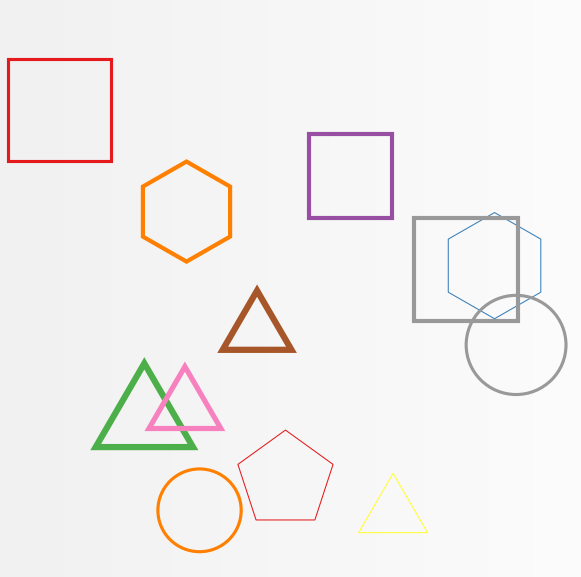[{"shape": "pentagon", "thickness": 0.5, "radius": 0.43, "center": [0.491, 0.168]}, {"shape": "square", "thickness": 1.5, "radius": 0.44, "center": [0.103, 0.808]}, {"shape": "hexagon", "thickness": 0.5, "radius": 0.46, "center": [0.851, 0.539]}, {"shape": "triangle", "thickness": 3, "radius": 0.48, "center": [0.248, 0.273]}, {"shape": "square", "thickness": 2, "radius": 0.36, "center": [0.603, 0.694]}, {"shape": "hexagon", "thickness": 2, "radius": 0.43, "center": [0.321, 0.633]}, {"shape": "circle", "thickness": 1.5, "radius": 0.36, "center": [0.343, 0.115]}, {"shape": "triangle", "thickness": 0.5, "radius": 0.34, "center": [0.676, 0.111]}, {"shape": "triangle", "thickness": 3, "radius": 0.34, "center": [0.442, 0.428]}, {"shape": "triangle", "thickness": 2.5, "radius": 0.36, "center": [0.318, 0.293]}, {"shape": "square", "thickness": 2, "radius": 0.45, "center": [0.801, 0.533]}, {"shape": "circle", "thickness": 1.5, "radius": 0.43, "center": [0.888, 0.402]}]